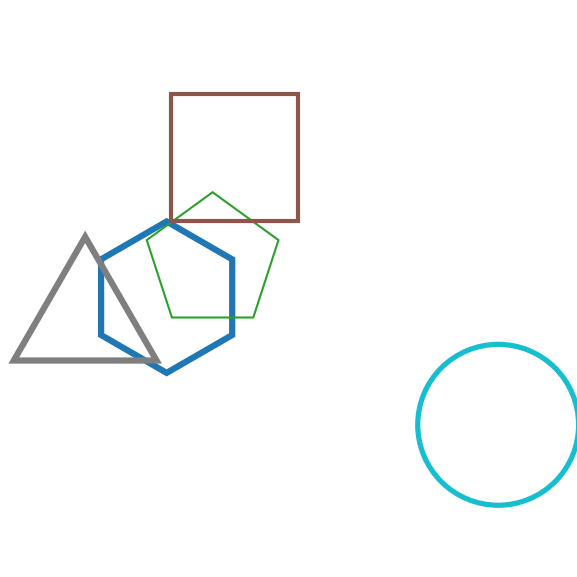[{"shape": "hexagon", "thickness": 3, "radius": 0.66, "center": [0.289, 0.485]}, {"shape": "pentagon", "thickness": 1, "radius": 0.6, "center": [0.368, 0.546]}, {"shape": "square", "thickness": 2, "radius": 0.55, "center": [0.407, 0.726]}, {"shape": "triangle", "thickness": 3, "radius": 0.71, "center": [0.147, 0.446]}, {"shape": "circle", "thickness": 2.5, "radius": 0.7, "center": [0.863, 0.264]}]